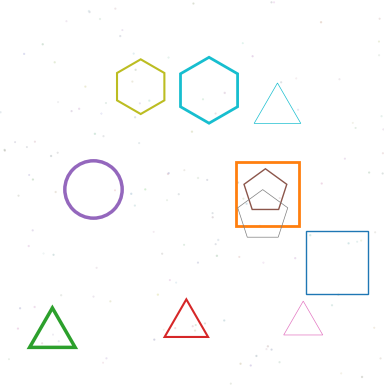[{"shape": "square", "thickness": 1, "radius": 0.41, "center": [0.875, 0.319]}, {"shape": "square", "thickness": 2, "radius": 0.41, "center": [0.695, 0.496]}, {"shape": "triangle", "thickness": 2.5, "radius": 0.34, "center": [0.136, 0.132]}, {"shape": "triangle", "thickness": 1.5, "radius": 0.33, "center": [0.484, 0.157]}, {"shape": "circle", "thickness": 2.5, "radius": 0.37, "center": [0.243, 0.508]}, {"shape": "pentagon", "thickness": 1, "radius": 0.29, "center": [0.689, 0.503]}, {"shape": "triangle", "thickness": 0.5, "radius": 0.29, "center": [0.788, 0.159]}, {"shape": "pentagon", "thickness": 0.5, "radius": 0.34, "center": [0.682, 0.439]}, {"shape": "hexagon", "thickness": 1.5, "radius": 0.36, "center": [0.365, 0.775]}, {"shape": "hexagon", "thickness": 2, "radius": 0.43, "center": [0.543, 0.766]}, {"shape": "triangle", "thickness": 0.5, "radius": 0.35, "center": [0.721, 0.714]}]